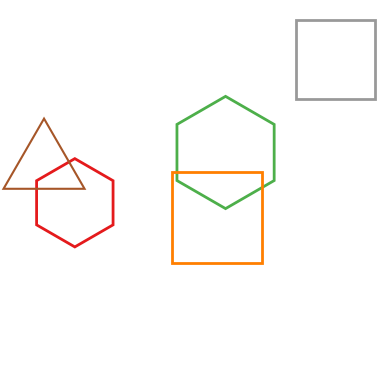[{"shape": "hexagon", "thickness": 2, "radius": 0.57, "center": [0.194, 0.473]}, {"shape": "hexagon", "thickness": 2, "radius": 0.73, "center": [0.586, 0.604]}, {"shape": "square", "thickness": 2, "radius": 0.59, "center": [0.563, 0.434]}, {"shape": "triangle", "thickness": 1.5, "radius": 0.61, "center": [0.114, 0.57]}, {"shape": "square", "thickness": 2, "radius": 0.51, "center": [0.871, 0.845]}]